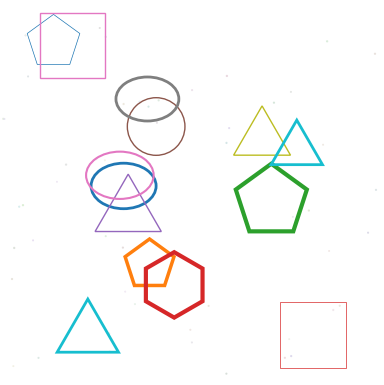[{"shape": "pentagon", "thickness": 0.5, "radius": 0.36, "center": [0.139, 0.891]}, {"shape": "oval", "thickness": 2, "radius": 0.42, "center": [0.321, 0.517]}, {"shape": "pentagon", "thickness": 2.5, "radius": 0.33, "center": [0.388, 0.312]}, {"shape": "pentagon", "thickness": 3, "radius": 0.49, "center": [0.705, 0.478]}, {"shape": "hexagon", "thickness": 3, "radius": 0.42, "center": [0.452, 0.26]}, {"shape": "square", "thickness": 0.5, "radius": 0.43, "center": [0.813, 0.13]}, {"shape": "triangle", "thickness": 1, "radius": 0.5, "center": [0.333, 0.448]}, {"shape": "circle", "thickness": 1, "radius": 0.37, "center": [0.406, 0.671]}, {"shape": "oval", "thickness": 1.5, "radius": 0.44, "center": [0.311, 0.545]}, {"shape": "square", "thickness": 1, "radius": 0.42, "center": [0.189, 0.881]}, {"shape": "oval", "thickness": 2, "radius": 0.41, "center": [0.383, 0.743]}, {"shape": "triangle", "thickness": 1, "radius": 0.43, "center": [0.681, 0.64]}, {"shape": "triangle", "thickness": 2, "radius": 0.39, "center": [0.771, 0.611]}, {"shape": "triangle", "thickness": 2, "radius": 0.46, "center": [0.228, 0.131]}]